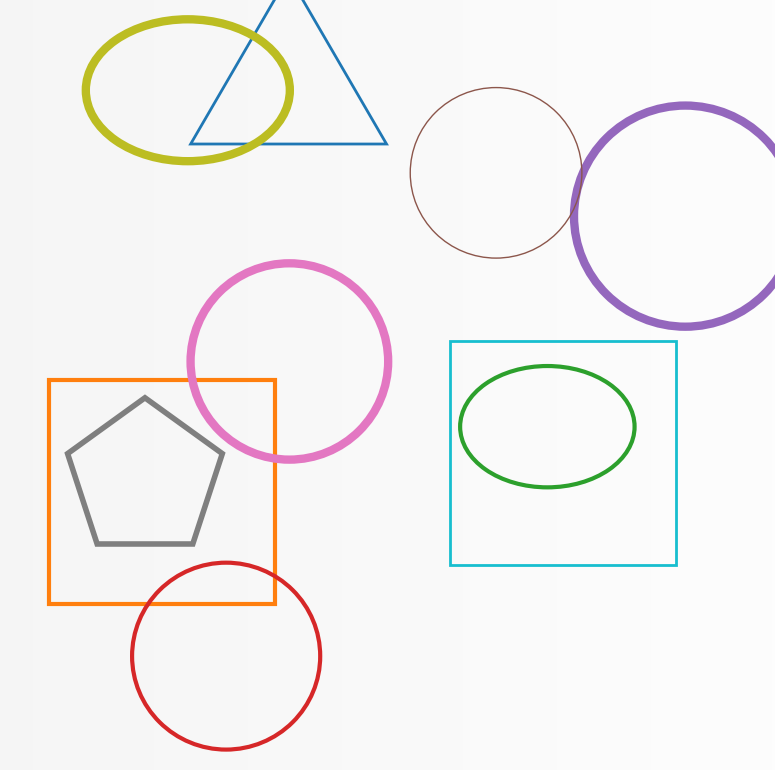[{"shape": "triangle", "thickness": 1, "radius": 0.73, "center": [0.372, 0.886]}, {"shape": "square", "thickness": 1.5, "radius": 0.73, "center": [0.209, 0.361]}, {"shape": "oval", "thickness": 1.5, "radius": 0.56, "center": [0.706, 0.446]}, {"shape": "circle", "thickness": 1.5, "radius": 0.61, "center": [0.292, 0.148]}, {"shape": "circle", "thickness": 3, "radius": 0.72, "center": [0.884, 0.719]}, {"shape": "circle", "thickness": 0.5, "radius": 0.55, "center": [0.64, 0.776]}, {"shape": "circle", "thickness": 3, "radius": 0.64, "center": [0.373, 0.531]}, {"shape": "pentagon", "thickness": 2, "radius": 0.52, "center": [0.187, 0.378]}, {"shape": "oval", "thickness": 3, "radius": 0.66, "center": [0.242, 0.883]}, {"shape": "square", "thickness": 1, "radius": 0.73, "center": [0.726, 0.412]}]